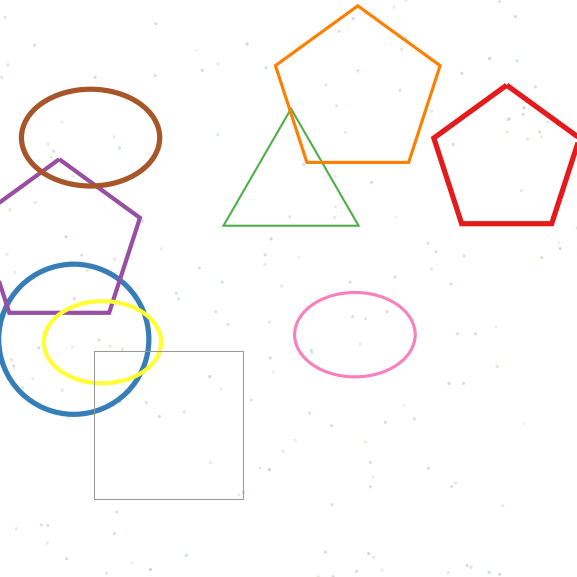[{"shape": "pentagon", "thickness": 2.5, "radius": 0.66, "center": [0.877, 0.719]}, {"shape": "circle", "thickness": 2.5, "radius": 0.65, "center": [0.128, 0.412]}, {"shape": "triangle", "thickness": 1, "radius": 0.68, "center": [0.504, 0.676]}, {"shape": "pentagon", "thickness": 2, "radius": 0.74, "center": [0.103, 0.576]}, {"shape": "pentagon", "thickness": 1.5, "radius": 0.75, "center": [0.62, 0.839]}, {"shape": "oval", "thickness": 2, "radius": 0.51, "center": [0.177, 0.407]}, {"shape": "oval", "thickness": 2.5, "radius": 0.6, "center": [0.157, 0.761]}, {"shape": "oval", "thickness": 1.5, "radius": 0.52, "center": [0.615, 0.42]}, {"shape": "square", "thickness": 0.5, "radius": 0.64, "center": [0.292, 0.263]}]